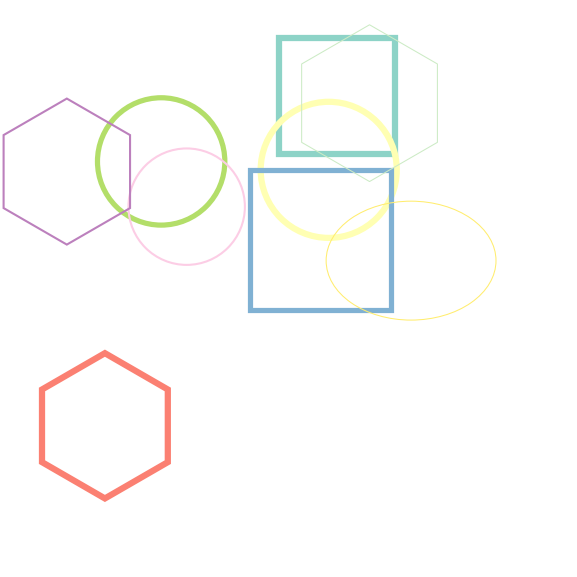[{"shape": "square", "thickness": 3, "radius": 0.5, "center": [0.583, 0.833]}, {"shape": "circle", "thickness": 3, "radius": 0.59, "center": [0.569, 0.705]}, {"shape": "hexagon", "thickness": 3, "radius": 0.63, "center": [0.182, 0.262]}, {"shape": "square", "thickness": 2.5, "radius": 0.61, "center": [0.555, 0.584]}, {"shape": "circle", "thickness": 2.5, "radius": 0.55, "center": [0.279, 0.72]}, {"shape": "circle", "thickness": 1, "radius": 0.5, "center": [0.323, 0.641]}, {"shape": "hexagon", "thickness": 1, "radius": 0.63, "center": [0.116, 0.702]}, {"shape": "hexagon", "thickness": 0.5, "radius": 0.68, "center": [0.64, 0.821]}, {"shape": "oval", "thickness": 0.5, "radius": 0.74, "center": [0.712, 0.548]}]